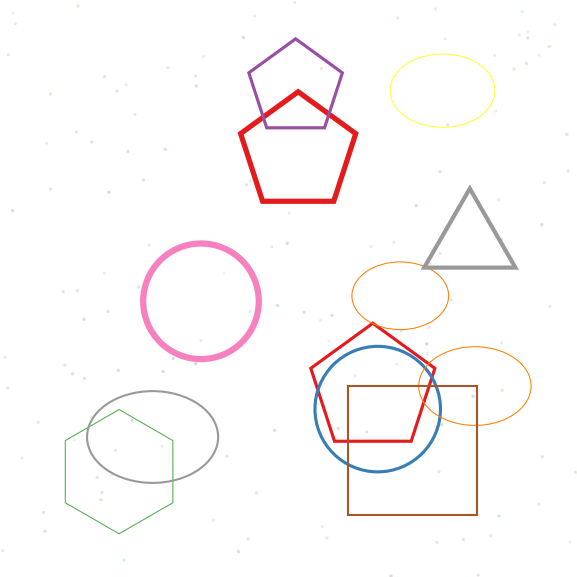[{"shape": "pentagon", "thickness": 1.5, "radius": 0.56, "center": [0.646, 0.326]}, {"shape": "pentagon", "thickness": 2.5, "radius": 0.52, "center": [0.516, 0.735]}, {"shape": "circle", "thickness": 1.5, "radius": 0.54, "center": [0.654, 0.291]}, {"shape": "hexagon", "thickness": 0.5, "radius": 0.54, "center": [0.206, 0.182]}, {"shape": "pentagon", "thickness": 1.5, "radius": 0.43, "center": [0.512, 0.847]}, {"shape": "oval", "thickness": 0.5, "radius": 0.49, "center": [0.822, 0.331]}, {"shape": "oval", "thickness": 0.5, "radius": 0.42, "center": [0.693, 0.487]}, {"shape": "oval", "thickness": 0.5, "radius": 0.45, "center": [0.766, 0.842]}, {"shape": "square", "thickness": 1, "radius": 0.56, "center": [0.715, 0.219]}, {"shape": "circle", "thickness": 3, "radius": 0.5, "center": [0.348, 0.477]}, {"shape": "oval", "thickness": 1, "radius": 0.57, "center": [0.264, 0.242]}, {"shape": "triangle", "thickness": 2, "radius": 0.46, "center": [0.814, 0.581]}]